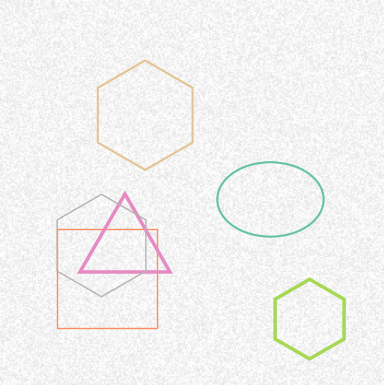[{"shape": "oval", "thickness": 1.5, "radius": 0.69, "center": [0.703, 0.482]}, {"shape": "square", "thickness": 1, "radius": 0.64, "center": [0.278, 0.275]}, {"shape": "triangle", "thickness": 2.5, "radius": 0.68, "center": [0.325, 0.361]}, {"shape": "hexagon", "thickness": 2.5, "radius": 0.52, "center": [0.804, 0.171]}, {"shape": "hexagon", "thickness": 1.5, "radius": 0.71, "center": [0.377, 0.701]}, {"shape": "hexagon", "thickness": 1, "radius": 0.67, "center": [0.264, 0.362]}]